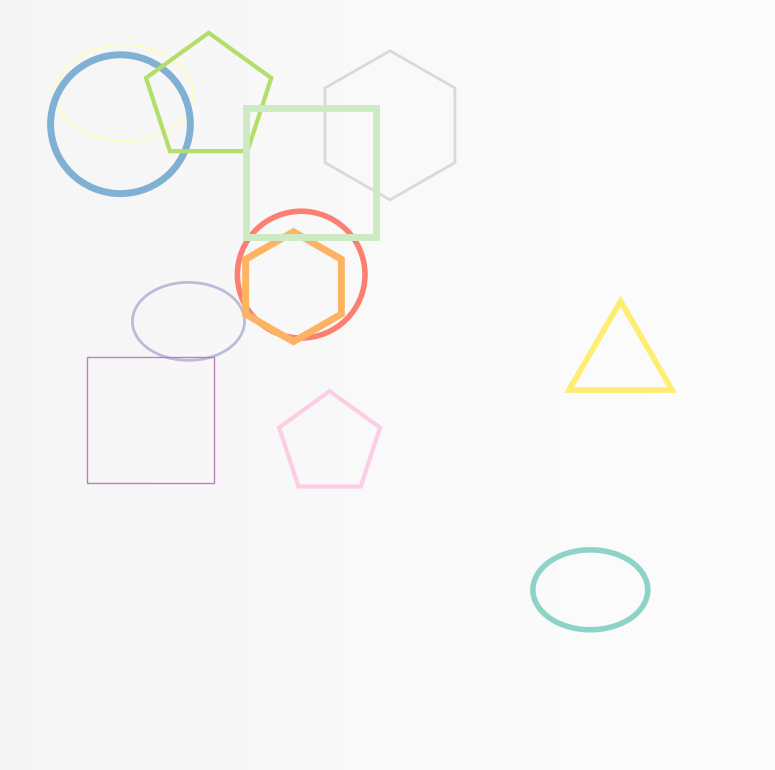[{"shape": "oval", "thickness": 2, "radius": 0.37, "center": [0.762, 0.234]}, {"shape": "oval", "thickness": 0.5, "radius": 0.44, "center": [0.16, 0.879]}, {"shape": "oval", "thickness": 1, "radius": 0.36, "center": [0.243, 0.583]}, {"shape": "circle", "thickness": 2, "radius": 0.41, "center": [0.389, 0.643]}, {"shape": "circle", "thickness": 2.5, "radius": 0.45, "center": [0.155, 0.839]}, {"shape": "hexagon", "thickness": 2.5, "radius": 0.36, "center": [0.379, 0.628]}, {"shape": "pentagon", "thickness": 1.5, "radius": 0.42, "center": [0.269, 0.872]}, {"shape": "pentagon", "thickness": 1.5, "radius": 0.34, "center": [0.425, 0.424]}, {"shape": "hexagon", "thickness": 1, "radius": 0.48, "center": [0.503, 0.837]}, {"shape": "square", "thickness": 0.5, "radius": 0.41, "center": [0.194, 0.455]}, {"shape": "square", "thickness": 2.5, "radius": 0.42, "center": [0.402, 0.776]}, {"shape": "triangle", "thickness": 2, "radius": 0.38, "center": [0.801, 0.532]}]